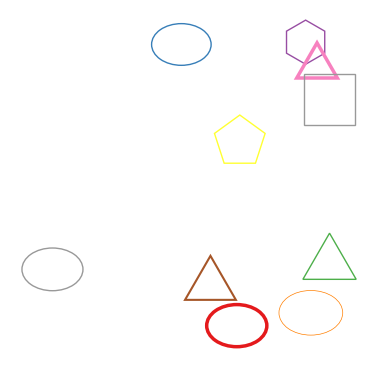[{"shape": "oval", "thickness": 2.5, "radius": 0.39, "center": [0.615, 0.154]}, {"shape": "oval", "thickness": 1, "radius": 0.39, "center": [0.471, 0.884]}, {"shape": "triangle", "thickness": 1, "radius": 0.4, "center": [0.856, 0.314]}, {"shape": "hexagon", "thickness": 1, "radius": 0.29, "center": [0.794, 0.89]}, {"shape": "oval", "thickness": 0.5, "radius": 0.41, "center": [0.807, 0.188]}, {"shape": "pentagon", "thickness": 1, "radius": 0.35, "center": [0.623, 0.632]}, {"shape": "triangle", "thickness": 1.5, "radius": 0.38, "center": [0.547, 0.259]}, {"shape": "triangle", "thickness": 2.5, "radius": 0.3, "center": [0.823, 0.828]}, {"shape": "square", "thickness": 1, "radius": 0.33, "center": [0.856, 0.741]}, {"shape": "oval", "thickness": 1, "radius": 0.4, "center": [0.136, 0.3]}]